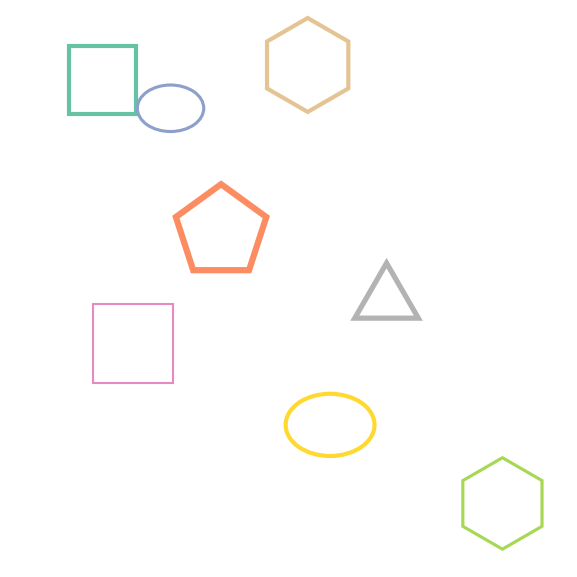[{"shape": "square", "thickness": 2, "radius": 0.29, "center": [0.177, 0.86]}, {"shape": "pentagon", "thickness": 3, "radius": 0.41, "center": [0.383, 0.598]}, {"shape": "oval", "thickness": 1.5, "radius": 0.29, "center": [0.295, 0.812]}, {"shape": "square", "thickness": 1, "radius": 0.34, "center": [0.23, 0.404]}, {"shape": "hexagon", "thickness": 1.5, "radius": 0.4, "center": [0.87, 0.127]}, {"shape": "oval", "thickness": 2, "radius": 0.38, "center": [0.572, 0.263]}, {"shape": "hexagon", "thickness": 2, "radius": 0.41, "center": [0.533, 0.887]}, {"shape": "triangle", "thickness": 2.5, "radius": 0.32, "center": [0.669, 0.48]}]